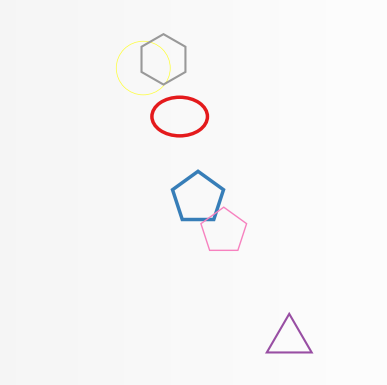[{"shape": "oval", "thickness": 2.5, "radius": 0.36, "center": [0.464, 0.697]}, {"shape": "pentagon", "thickness": 2.5, "radius": 0.35, "center": [0.511, 0.486]}, {"shape": "triangle", "thickness": 1.5, "radius": 0.33, "center": [0.746, 0.118]}, {"shape": "circle", "thickness": 0.5, "radius": 0.35, "center": [0.37, 0.823]}, {"shape": "pentagon", "thickness": 1, "radius": 0.31, "center": [0.577, 0.4]}, {"shape": "hexagon", "thickness": 1.5, "radius": 0.33, "center": [0.422, 0.846]}]